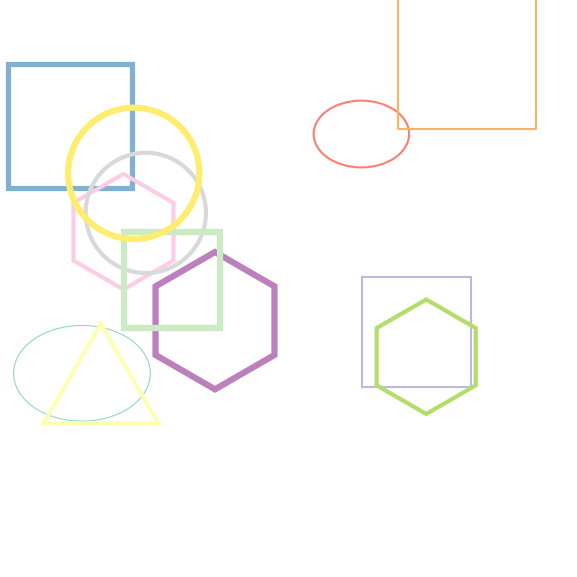[{"shape": "oval", "thickness": 0.5, "radius": 0.59, "center": [0.142, 0.353]}, {"shape": "triangle", "thickness": 2, "radius": 0.57, "center": [0.175, 0.323]}, {"shape": "square", "thickness": 1, "radius": 0.47, "center": [0.721, 0.424]}, {"shape": "oval", "thickness": 1, "radius": 0.41, "center": [0.626, 0.767]}, {"shape": "square", "thickness": 2.5, "radius": 0.54, "center": [0.122, 0.781]}, {"shape": "square", "thickness": 1, "radius": 0.6, "center": [0.809, 0.897]}, {"shape": "hexagon", "thickness": 2, "radius": 0.5, "center": [0.738, 0.381]}, {"shape": "hexagon", "thickness": 2, "radius": 0.5, "center": [0.214, 0.598]}, {"shape": "circle", "thickness": 2, "radius": 0.52, "center": [0.252, 0.63]}, {"shape": "hexagon", "thickness": 3, "radius": 0.59, "center": [0.372, 0.444]}, {"shape": "square", "thickness": 3, "radius": 0.42, "center": [0.297, 0.514]}, {"shape": "circle", "thickness": 3, "radius": 0.57, "center": [0.232, 0.699]}]